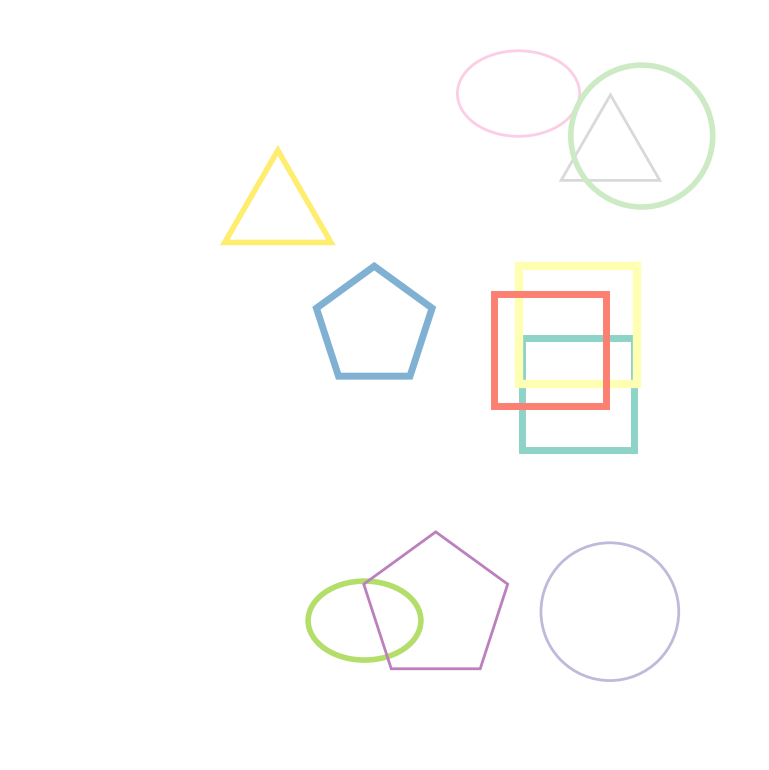[{"shape": "square", "thickness": 2.5, "radius": 0.36, "center": [0.751, 0.488]}, {"shape": "square", "thickness": 3, "radius": 0.38, "center": [0.751, 0.578]}, {"shape": "circle", "thickness": 1, "radius": 0.45, "center": [0.792, 0.206]}, {"shape": "square", "thickness": 2.5, "radius": 0.36, "center": [0.715, 0.546]}, {"shape": "pentagon", "thickness": 2.5, "radius": 0.39, "center": [0.486, 0.575]}, {"shape": "oval", "thickness": 2, "radius": 0.37, "center": [0.473, 0.194]}, {"shape": "oval", "thickness": 1, "radius": 0.4, "center": [0.673, 0.879]}, {"shape": "triangle", "thickness": 1, "radius": 0.37, "center": [0.793, 0.803]}, {"shape": "pentagon", "thickness": 1, "radius": 0.49, "center": [0.566, 0.211]}, {"shape": "circle", "thickness": 2, "radius": 0.46, "center": [0.833, 0.823]}, {"shape": "triangle", "thickness": 2, "radius": 0.4, "center": [0.361, 0.725]}]